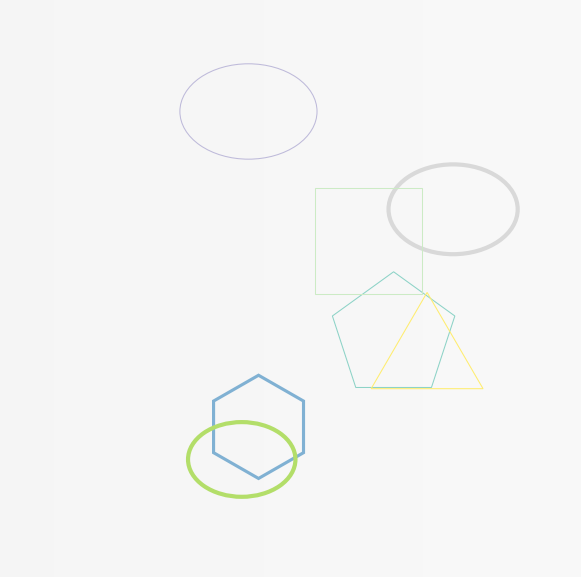[{"shape": "pentagon", "thickness": 0.5, "radius": 0.55, "center": [0.677, 0.418]}, {"shape": "oval", "thickness": 0.5, "radius": 0.59, "center": [0.427, 0.806]}, {"shape": "hexagon", "thickness": 1.5, "radius": 0.45, "center": [0.445, 0.26]}, {"shape": "oval", "thickness": 2, "radius": 0.46, "center": [0.416, 0.204]}, {"shape": "oval", "thickness": 2, "radius": 0.56, "center": [0.78, 0.637]}, {"shape": "square", "thickness": 0.5, "radius": 0.46, "center": [0.634, 0.581]}, {"shape": "triangle", "thickness": 0.5, "radius": 0.56, "center": [0.735, 0.382]}]